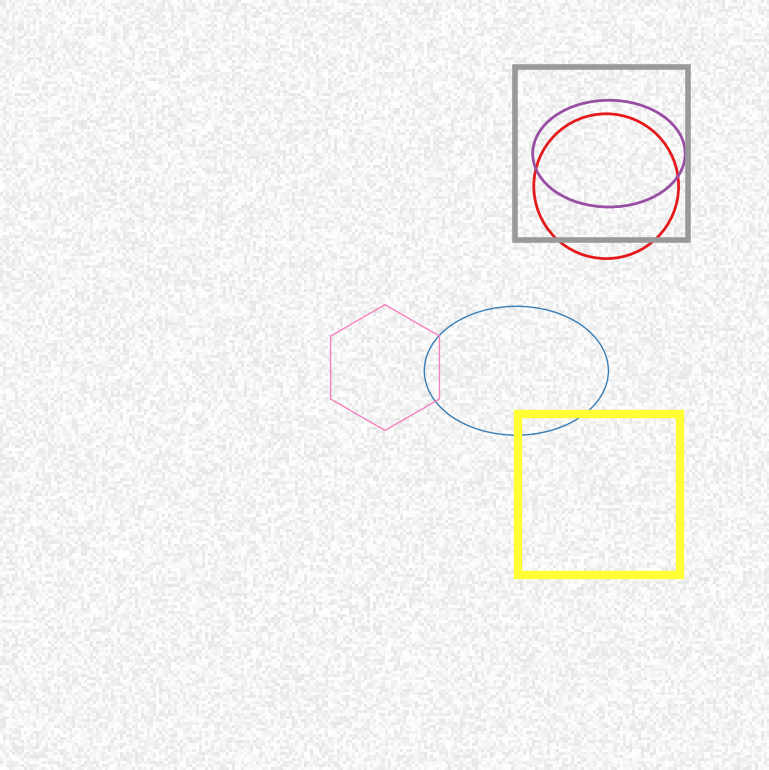[{"shape": "circle", "thickness": 1, "radius": 0.47, "center": [0.787, 0.758]}, {"shape": "oval", "thickness": 0.5, "radius": 0.6, "center": [0.671, 0.519]}, {"shape": "oval", "thickness": 1, "radius": 0.5, "center": [0.791, 0.8]}, {"shape": "square", "thickness": 3, "radius": 0.52, "center": [0.778, 0.357]}, {"shape": "hexagon", "thickness": 0.5, "radius": 0.41, "center": [0.5, 0.523]}, {"shape": "square", "thickness": 2, "radius": 0.56, "center": [0.781, 0.801]}]